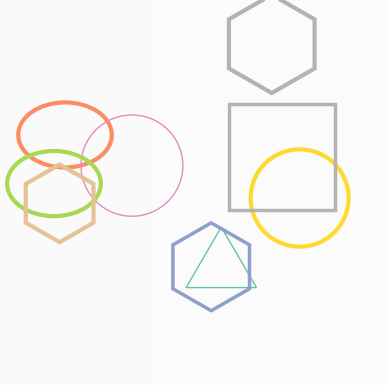[{"shape": "triangle", "thickness": 1, "radius": 0.52, "center": [0.571, 0.305]}, {"shape": "oval", "thickness": 3, "radius": 0.6, "center": [0.168, 0.65]}, {"shape": "hexagon", "thickness": 2.5, "radius": 0.57, "center": [0.545, 0.307]}, {"shape": "circle", "thickness": 1, "radius": 0.66, "center": [0.34, 0.57]}, {"shape": "oval", "thickness": 3, "radius": 0.6, "center": [0.139, 0.523]}, {"shape": "circle", "thickness": 3, "radius": 0.63, "center": [0.773, 0.486]}, {"shape": "hexagon", "thickness": 3, "radius": 0.5, "center": [0.154, 0.472]}, {"shape": "square", "thickness": 2.5, "radius": 0.68, "center": [0.728, 0.592]}, {"shape": "hexagon", "thickness": 3, "radius": 0.64, "center": [0.701, 0.886]}]